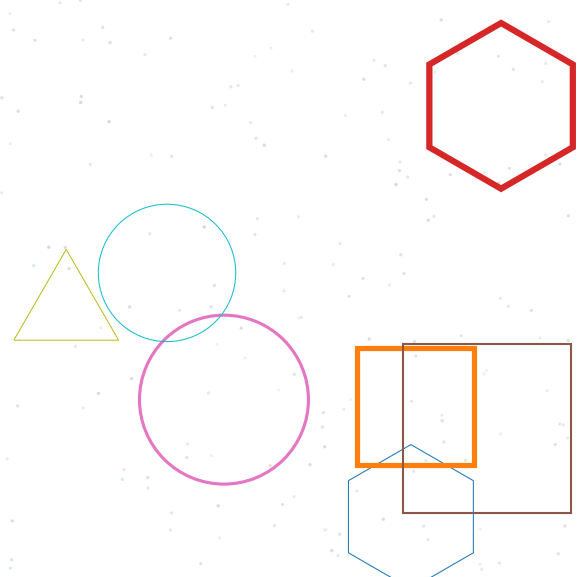[{"shape": "hexagon", "thickness": 0.5, "radius": 0.62, "center": [0.712, 0.104]}, {"shape": "square", "thickness": 2.5, "radius": 0.51, "center": [0.719, 0.295]}, {"shape": "hexagon", "thickness": 3, "radius": 0.72, "center": [0.868, 0.816]}, {"shape": "square", "thickness": 1, "radius": 0.73, "center": [0.843, 0.257]}, {"shape": "circle", "thickness": 1.5, "radius": 0.73, "center": [0.388, 0.307]}, {"shape": "triangle", "thickness": 0.5, "radius": 0.52, "center": [0.115, 0.462]}, {"shape": "circle", "thickness": 0.5, "radius": 0.59, "center": [0.289, 0.527]}]